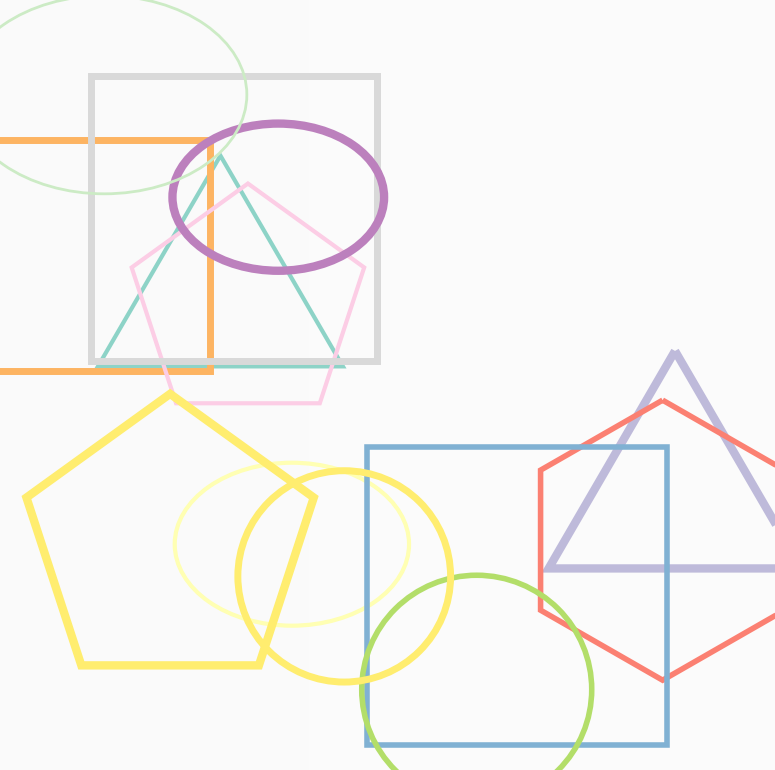[{"shape": "triangle", "thickness": 1.5, "radius": 0.91, "center": [0.284, 0.615]}, {"shape": "oval", "thickness": 1.5, "radius": 0.76, "center": [0.377, 0.293]}, {"shape": "triangle", "thickness": 3, "radius": 0.94, "center": [0.871, 0.356]}, {"shape": "hexagon", "thickness": 2, "radius": 0.91, "center": [0.855, 0.298]}, {"shape": "square", "thickness": 2, "radius": 0.97, "center": [0.667, 0.226]}, {"shape": "square", "thickness": 2.5, "radius": 0.75, "center": [0.121, 0.668]}, {"shape": "circle", "thickness": 2, "radius": 0.74, "center": [0.615, 0.105]}, {"shape": "pentagon", "thickness": 1.5, "radius": 0.79, "center": [0.32, 0.604]}, {"shape": "square", "thickness": 2.5, "radius": 0.92, "center": [0.302, 0.716]}, {"shape": "oval", "thickness": 3, "radius": 0.68, "center": [0.359, 0.744]}, {"shape": "oval", "thickness": 1, "radius": 0.92, "center": [0.135, 0.877]}, {"shape": "pentagon", "thickness": 3, "radius": 0.97, "center": [0.22, 0.294]}, {"shape": "circle", "thickness": 2.5, "radius": 0.69, "center": [0.444, 0.251]}]